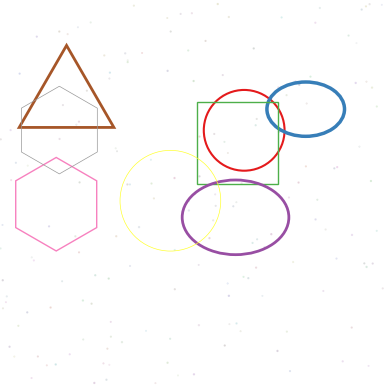[{"shape": "circle", "thickness": 1.5, "radius": 0.52, "center": [0.634, 0.662]}, {"shape": "oval", "thickness": 2.5, "radius": 0.5, "center": [0.794, 0.716]}, {"shape": "square", "thickness": 1, "radius": 0.53, "center": [0.617, 0.628]}, {"shape": "oval", "thickness": 2, "radius": 0.69, "center": [0.612, 0.436]}, {"shape": "circle", "thickness": 0.5, "radius": 0.65, "center": [0.443, 0.479]}, {"shape": "triangle", "thickness": 2, "radius": 0.71, "center": [0.173, 0.74]}, {"shape": "hexagon", "thickness": 1, "radius": 0.61, "center": [0.146, 0.47]}, {"shape": "hexagon", "thickness": 0.5, "radius": 0.57, "center": [0.154, 0.662]}]